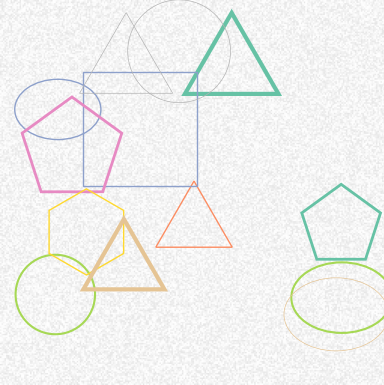[{"shape": "triangle", "thickness": 3, "radius": 0.7, "center": [0.602, 0.826]}, {"shape": "pentagon", "thickness": 2, "radius": 0.54, "center": [0.886, 0.414]}, {"shape": "triangle", "thickness": 1, "radius": 0.57, "center": [0.504, 0.415]}, {"shape": "oval", "thickness": 1, "radius": 0.56, "center": [0.15, 0.716]}, {"shape": "square", "thickness": 1, "radius": 0.74, "center": [0.363, 0.664]}, {"shape": "pentagon", "thickness": 2, "radius": 0.68, "center": [0.187, 0.612]}, {"shape": "circle", "thickness": 1.5, "radius": 0.52, "center": [0.144, 0.235]}, {"shape": "oval", "thickness": 1.5, "radius": 0.65, "center": [0.888, 0.227]}, {"shape": "hexagon", "thickness": 1, "radius": 0.56, "center": [0.224, 0.398]}, {"shape": "triangle", "thickness": 3, "radius": 0.61, "center": [0.322, 0.309]}, {"shape": "oval", "thickness": 0.5, "radius": 0.68, "center": [0.873, 0.184]}, {"shape": "triangle", "thickness": 0.5, "radius": 0.7, "center": [0.328, 0.828]}, {"shape": "circle", "thickness": 0.5, "radius": 0.67, "center": [0.465, 0.867]}]